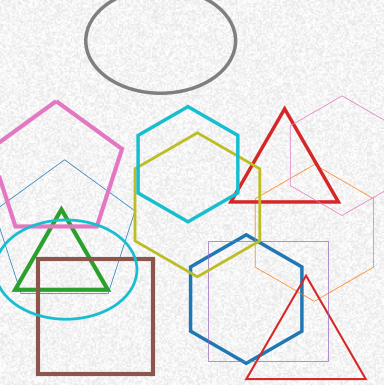[{"shape": "hexagon", "thickness": 2.5, "radius": 0.83, "center": [0.64, 0.223]}, {"shape": "pentagon", "thickness": 0.5, "radius": 0.96, "center": [0.168, 0.393]}, {"shape": "hexagon", "thickness": 0.5, "radius": 0.89, "center": [0.817, 0.395]}, {"shape": "triangle", "thickness": 3, "radius": 0.7, "center": [0.16, 0.317]}, {"shape": "triangle", "thickness": 2.5, "radius": 0.81, "center": [0.739, 0.556]}, {"shape": "triangle", "thickness": 1.5, "radius": 0.9, "center": [0.795, 0.105]}, {"shape": "square", "thickness": 0.5, "radius": 0.78, "center": [0.696, 0.217]}, {"shape": "square", "thickness": 3, "radius": 0.75, "center": [0.248, 0.178]}, {"shape": "hexagon", "thickness": 0.5, "radius": 0.78, "center": [0.889, 0.596]}, {"shape": "pentagon", "thickness": 3, "radius": 0.9, "center": [0.146, 0.557]}, {"shape": "oval", "thickness": 2.5, "radius": 0.97, "center": [0.417, 0.894]}, {"shape": "hexagon", "thickness": 2, "radius": 0.94, "center": [0.513, 0.468]}, {"shape": "oval", "thickness": 2, "radius": 0.92, "center": [0.172, 0.3]}, {"shape": "hexagon", "thickness": 2.5, "radius": 0.75, "center": [0.488, 0.573]}]